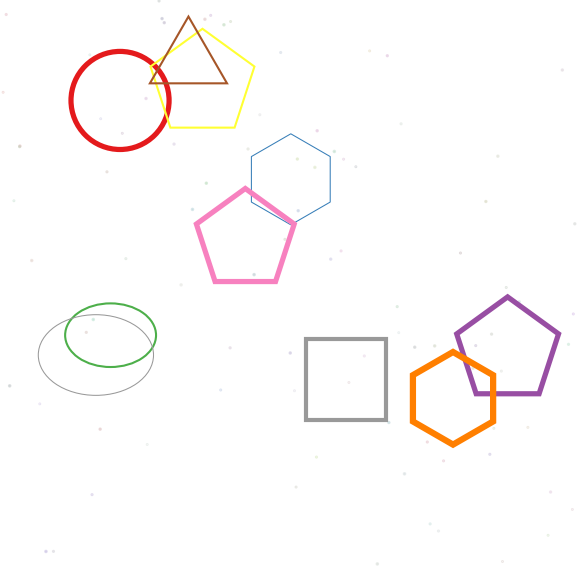[{"shape": "circle", "thickness": 2.5, "radius": 0.42, "center": [0.208, 0.825]}, {"shape": "hexagon", "thickness": 0.5, "radius": 0.39, "center": [0.504, 0.689]}, {"shape": "oval", "thickness": 1, "radius": 0.39, "center": [0.191, 0.419]}, {"shape": "pentagon", "thickness": 2.5, "radius": 0.46, "center": [0.879, 0.392]}, {"shape": "hexagon", "thickness": 3, "radius": 0.4, "center": [0.784, 0.309]}, {"shape": "pentagon", "thickness": 1, "radius": 0.47, "center": [0.351, 0.855]}, {"shape": "triangle", "thickness": 1, "radius": 0.39, "center": [0.326, 0.893]}, {"shape": "pentagon", "thickness": 2.5, "radius": 0.45, "center": [0.425, 0.584]}, {"shape": "oval", "thickness": 0.5, "radius": 0.5, "center": [0.166, 0.384]}, {"shape": "square", "thickness": 2, "radius": 0.35, "center": [0.599, 0.342]}]